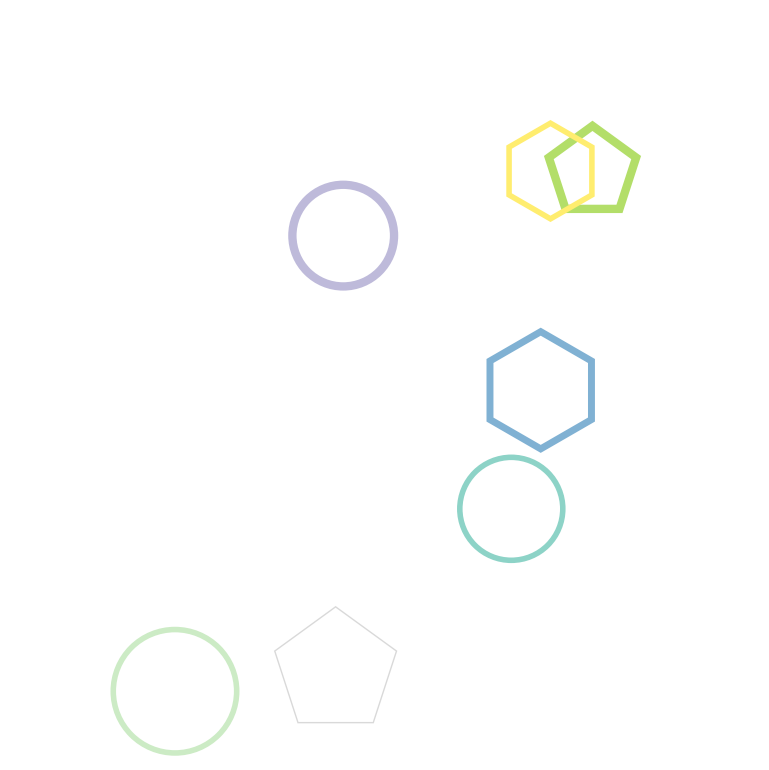[{"shape": "circle", "thickness": 2, "radius": 0.33, "center": [0.664, 0.339]}, {"shape": "circle", "thickness": 3, "radius": 0.33, "center": [0.446, 0.694]}, {"shape": "hexagon", "thickness": 2.5, "radius": 0.38, "center": [0.702, 0.493]}, {"shape": "pentagon", "thickness": 3, "radius": 0.3, "center": [0.769, 0.777]}, {"shape": "pentagon", "thickness": 0.5, "radius": 0.42, "center": [0.436, 0.129]}, {"shape": "circle", "thickness": 2, "radius": 0.4, "center": [0.227, 0.102]}, {"shape": "hexagon", "thickness": 2, "radius": 0.31, "center": [0.715, 0.778]}]